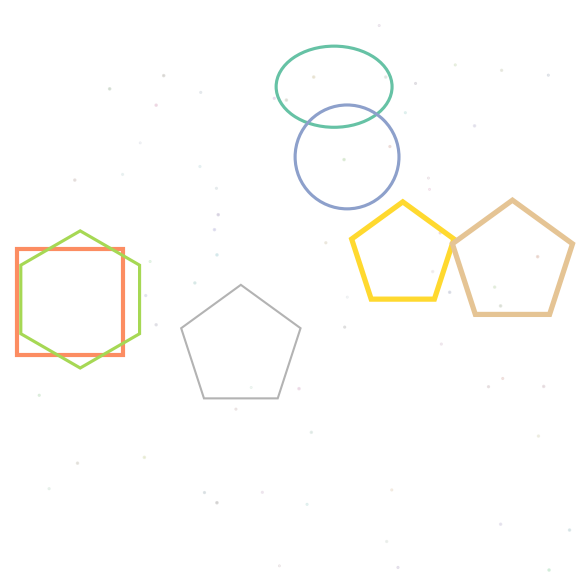[{"shape": "oval", "thickness": 1.5, "radius": 0.5, "center": [0.579, 0.849]}, {"shape": "square", "thickness": 2, "radius": 0.46, "center": [0.121, 0.477]}, {"shape": "circle", "thickness": 1.5, "radius": 0.45, "center": [0.601, 0.727]}, {"shape": "hexagon", "thickness": 1.5, "radius": 0.59, "center": [0.139, 0.481]}, {"shape": "pentagon", "thickness": 2.5, "radius": 0.47, "center": [0.697, 0.556]}, {"shape": "pentagon", "thickness": 2.5, "radius": 0.55, "center": [0.887, 0.543]}, {"shape": "pentagon", "thickness": 1, "radius": 0.54, "center": [0.417, 0.397]}]